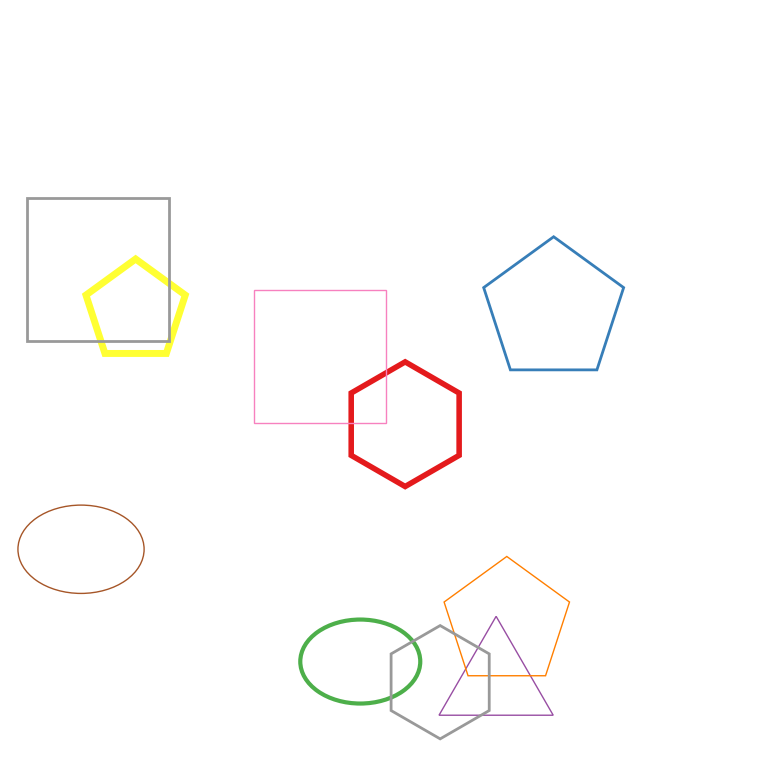[{"shape": "hexagon", "thickness": 2, "radius": 0.4, "center": [0.526, 0.449]}, {"shape": "pentagon", "thickness": 1, "radius": 0.48, "center": [0.719, 0.597]}, {"shape": "oval", "thickness": 1.5, "radius": 0.39, "center": [0.468, 0.141]}, {"shape": "triangle", "thickness": 0.5, "radius": 0.43, "center": [0.644, 0.114]}, {"shape": "pentagon", "thickness": 0.5, "radius": 0.43, "center": [0.658, 0.192]}, {"shape": "pentagon", "thickness": 2.5, "radius": 0.34, "center": [0.176, 0.596]}, {"shape": "oval", "thickness": 0.5, "radius": 0.41, "center": [0.105, 0.287]}, {"shape": "square", "thickness": 0.5, "radius": 0.43, "center": [0.416, 0.537]}, {"shape": "square", "thickness": 1, "radius": 0.46, "center": [0.127, 0.65]}, {"shape": "hexagon", "thickness": 1, "radius": 0.37, "center": [0.572, 0.114]}]